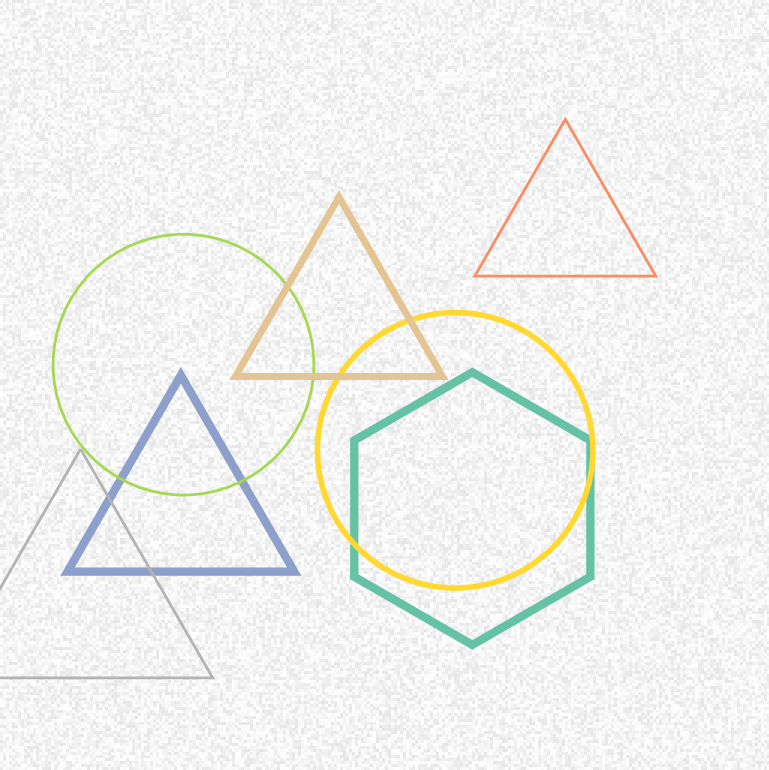[{"shape": "hexagon", "thickness": 3, "radius": 0.89, "center": [0.613, 0.34]}, {"shape": "triangle", "thickness": 1, "radius": 0.68, "center": [0.734, 0.709]}, {"shape": "triangle", "thickness": 3, "radius": 0.85, "center": [0.235, 0.343]}, {"shape": "circle", "thickness": 1, "radius": 0.85, "center": [0.238, 0.526]}, {"shape": "circle", "thickness": 2, "radius": 0.89, "center": [0.591, 0.415]}, {"shape": "triangle", "thickness": 2.5, "radius": 0.78, "center": [0.44, 0.589]}, {"shape": "triangle", "thickness": 1, "radius": 0.99, "center": [0.105, 0.219]}]